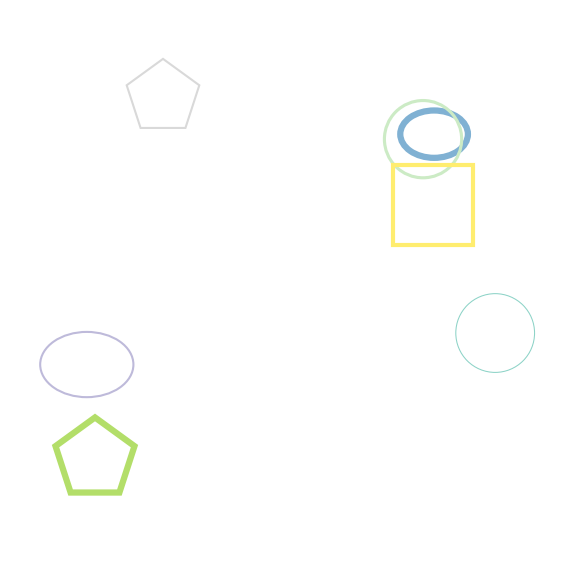[{"shape": "circle", "thickness": 0.5, "radius": 0.34, "center": [0.857, 0.422]}, {"shape": "oval", "thickness": 1, "radius": 0.4, "center": [0.15, 0.368]}, {"shape": "oval", "thickness": 3, "radius": 0.29, "center": [0.752, 0.767]}, {"shape": "pentagon", "thickness": 3, "radius": 0.36, "center": [0.165, 0.204]}, {"shape": "pentagon", "thickness": 1, "radius": 0.33, "center": [0.282, 0.831]}, {"shape": "circle", "thickness": 1.5, "radius": 0.33, "center": [0.733, 0.758]}, {"shape": "square", "thickness": 2, "radius": 0.35, "center": [0.749, 0.644]}]